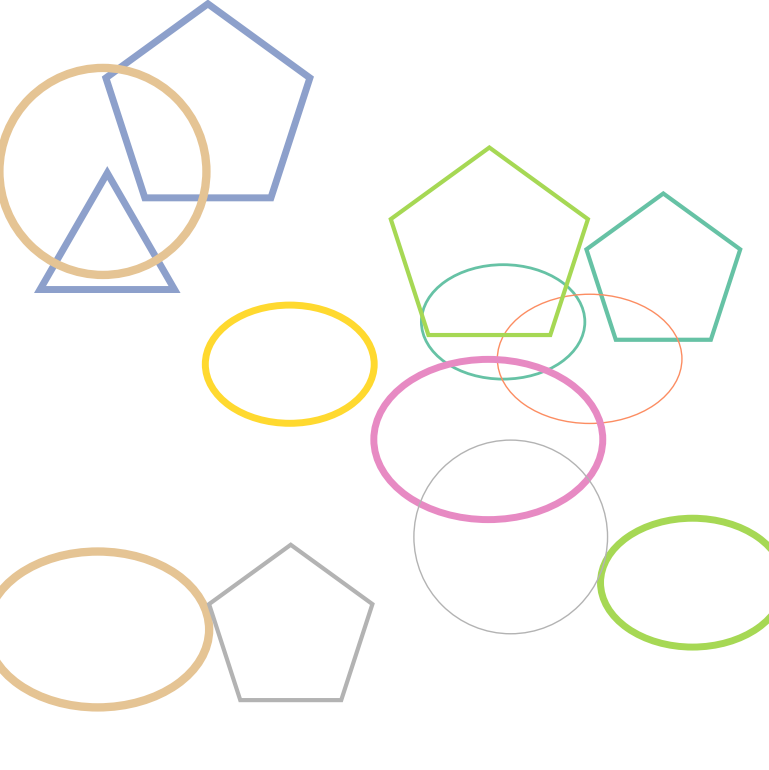[{"shape": "pentagon", "thickness": 1.5, "radius": 0.53, "center": [0.861, 0.644]}, {"shape": "oval", "thickness": 1, "radius": 0.53, "center": [0.653, 0.582]}, {"shape": "oval", "thickness": 0.5, "radius": 0.6, "center": [0.766, 0.534]}, {"shape": "triangle", "thickness": 2.5, "radius": 0.5, "center": [0.139, 0.674]}, {"shape": "pentagon", "thickness": 2.5, "radius": 0.7, "center": [0.27, 0.856]}, {"shape": "oval", "thickness": 2.5, "radius": 0.74, "center": [0.634, 0.429]}, {"shape": "pentagon", "thickness": 1.5, "radius": 0.67, "center": [0.636, 0.674]}, {"shape": "oval", "thickness": 2.5, "radius": 0.6, "center": [0.899, 0.243]}, {"shape": "oval", "thickness": 2.5, "radius": 0.55, "center": [0.376, 0.527]}, {"shape": "circle", "thickness": 3, "radius": 0.67, "center": [0.134, 0.777]}, {"shape": "oval", "thickness": 3, "radius": 0.72, "center": [0.127, 0.183]}, {"shape": "circle", "thickness": 0.5, "radius": 0.63, "center": [0.663, 0.303]}, {"shape": "pentagon", "thickness": 1.5, "radius": 0.56, "center": [0.378, 0.181]}]